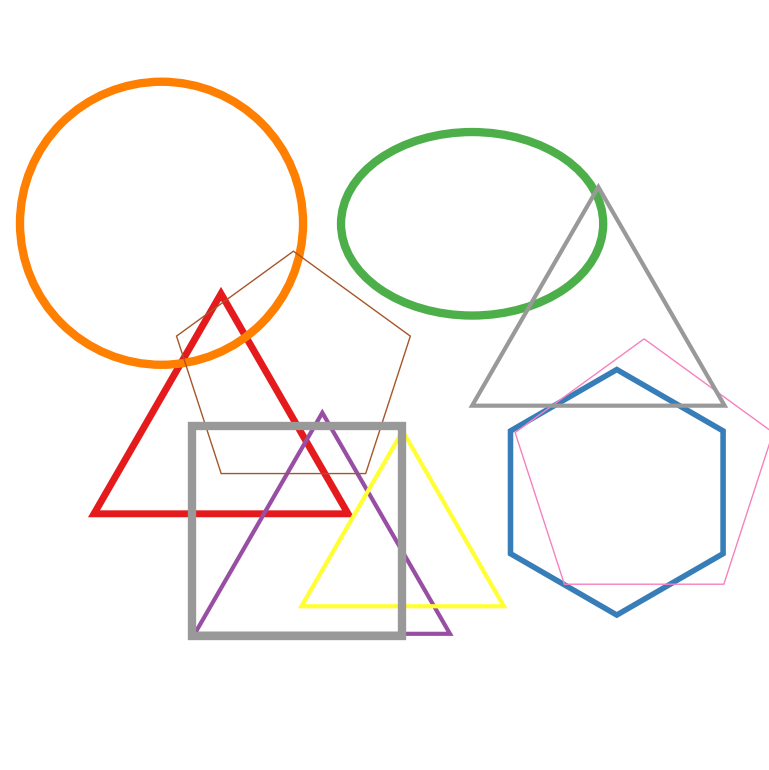[{"shape": "triangle", "thickness": 2.5, "radius": 0.95, "center": [0.287, 0.428]}, {"shape": "hexagon", "thickness": 2, "radius": 0.8, "center": [0.801, 0.361]}, {"shape": "oval", "thickness": 3, "radius": 0.85, "center": [0.613, 0.709]}, {"shape": "triangle", "thickness": 1.5, "radius": 0.96, "center": [0.419, 0.273]}, {"shape": "circle", "thickness": 3, "radius": 0.92, "center": [0.21, 0.71]}, {"shape": "triangle", "thickness": 1.5, "radius": 0.76, "center": [0.523, 0.289]}, {"shape": "pentagon", "thickness": 0.5, "radius": 0.8, "center": [0.381, 0.514]}, {"shape": "pentagon", "thickness": 0.5, "radius": 0.88, "center": [0.836, 0.384]}, {"shape": "triangle", "thickness": 1.5, "radius": 0.95, "center": [0.777, 0.568]}, {"shape": "square", "thickness": 3, "radius": 0.68, "center": [0.386, 0.31]}]